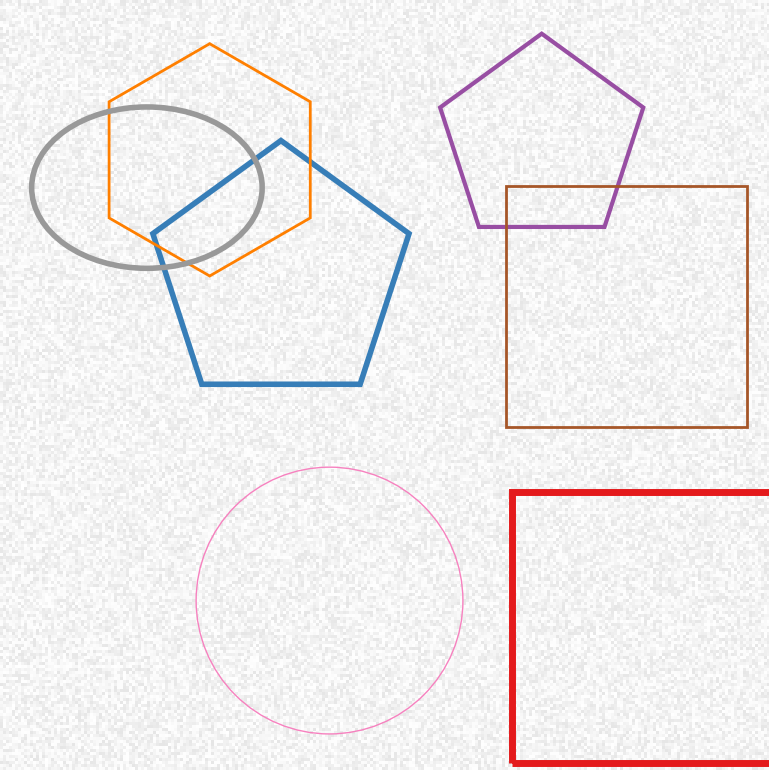[{"shape": "square", "thickness": 2.5, "radius": 0.88, "center": [0.84, 0.185]}, {"shape": "pentagon", "thickness": 2, "radius": 0.87, "center": [0.365, 0.642]}, {"shape": "pentagon", "thickness": 1.5, "radius": 0.69, "center": [0.704, 0.818]}, {"shape": "hexagon", "thickness": 1, "radius": 0.75, "center": [0.272, 0.792]}, {"shape": "square", "thickness": 1, "radius": 0.78, "center": [0.813, 0.602]}, {"shape": "circle", "thickness": 0.5, "radius": 0.87, "center": [0.428, 0.22]}, {"shape": "oval", "thickness": 2, "radius": 0.75, "center": [0.191, 0.756]}]